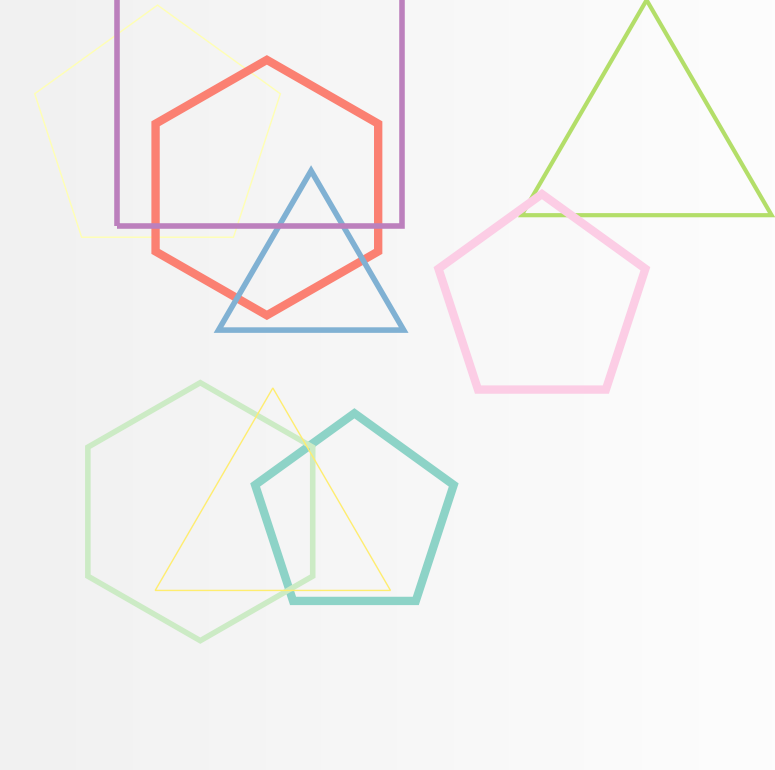[{"shape": "pentagon", "thickness": 3, "radius": 0.67, "center": [0.457, 0.329]}, {"shape": "pentagon", "thickness": 0.5, "radius": 0.83, "center": [0.203, 0.827]}, {"shape": "hexagon", "thickness": 3, "radius": 0.83, "center": [0.344, 0.756]}, {"shape": "triangle", "thickness": 2, "radius": 0.69, "center": [0.401, 0.64]}, {"shape": "triangle", "thickness": 1.5, "radius": 0.93, "center": [0.834, 0.814]}, {"shape": "pentagon", "thickness": 3, "radius": 0.7, "center": [0.699, 0.608]}, {"shape": "square", "thickness": 2, "radius": 0.92, "center": [0.335, 0.89]}, {"shape": "hexagon", "thickness": 2, "radius": 0.84, "center": [0.258, 0.335]}, {"shape": "triangle", "thickness": 0.5, "radius": 0.88, "center": [0.352, 0.321]}]